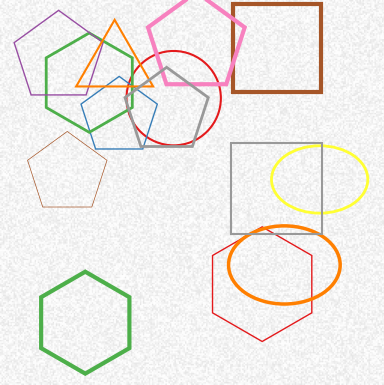[{"shape": "circle", "thickness": 1.5, "radius": 0.61, "center": [0.451, 0.745]}, {"shape": "hexagon", "thickness": 1, "radius": 0.74, "center": [0.681, 0.262]}, {"shape": "pentagon", "thickness": 1, "radius": 0.52, "center": [0.31, 0.697]}, {"shape": "hexagon", "thickness": 2, "radius": 0.65, "center": [0.232, 0.785]}, {"shape": "hexagon", "thickness": 3, "radius": 0.66, "center": [0.221, 0.162]}, {"shape": "pentagon", "thickness": 1, "radius": 0.61, "center": [0.152, 0.852]}, {"shape": "oval", "thickness": 2.5, "radius": 0.72, "center": [0.739, 0.312]}, {"shape": "triangle", "thickness": 1.5, "radius": 0.58, "center": [0.298, 0.833]}, {"shape": "oval", "thickness": 2, "radius": 0.63, "center": [0.83, 0.534]}, {"shape": "square", "thickness": 3, "radius": 0.57, "center": [0.72, 0.876]}, {"shape": "pentagon", "thickness": 0.5, "radius": 0.54, "center": [0.175, 0.55]}, {"shape": "pentagon", "thickness": 3, "radius": 0.66, "center": [0.51, 0.888]}, {"shape": "pentagon", "thickness": 2, "radius": 0.57, "center": [0.433, 0.711]}, {"shape": "square", "thickness": 1.5, "radius": 0.59, "center": [0.718, 0.51]}]